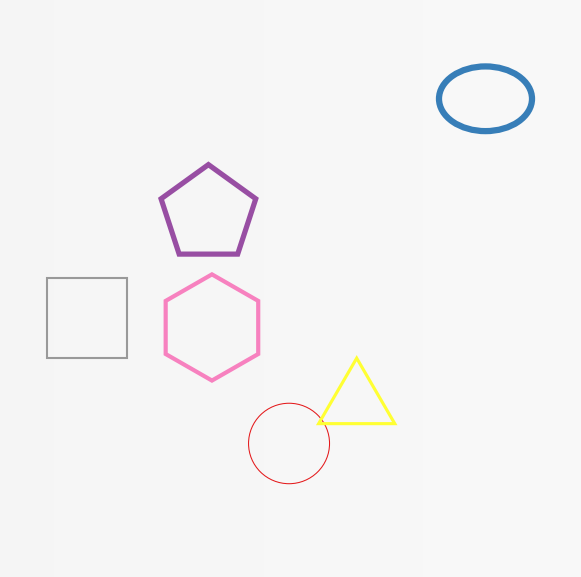[{"shape": "circle", "thickness": 0.5, "radius": 0.35, "center": [0.497, 0.231]}, {"shape": "oval", "thickness": 3, "radius": 0.4, "center": [0.835, 0.828]}, {"shape": "pentagon", "thickness": 2.5, "radius": 0.43, "center": [0.359, 0.628]}, {"shape": "triangle", "thickness": 1.5, "radius": 0.38, "center": [0.614, 0.303]}, {"shape": "hexagon", "thickness": 2, "radius": 0.46, "center": [0.365, 0.432]}, {"shape": "square", "thickness": 1, "radius": 0.34, "center": [0.15, 0.448]}]